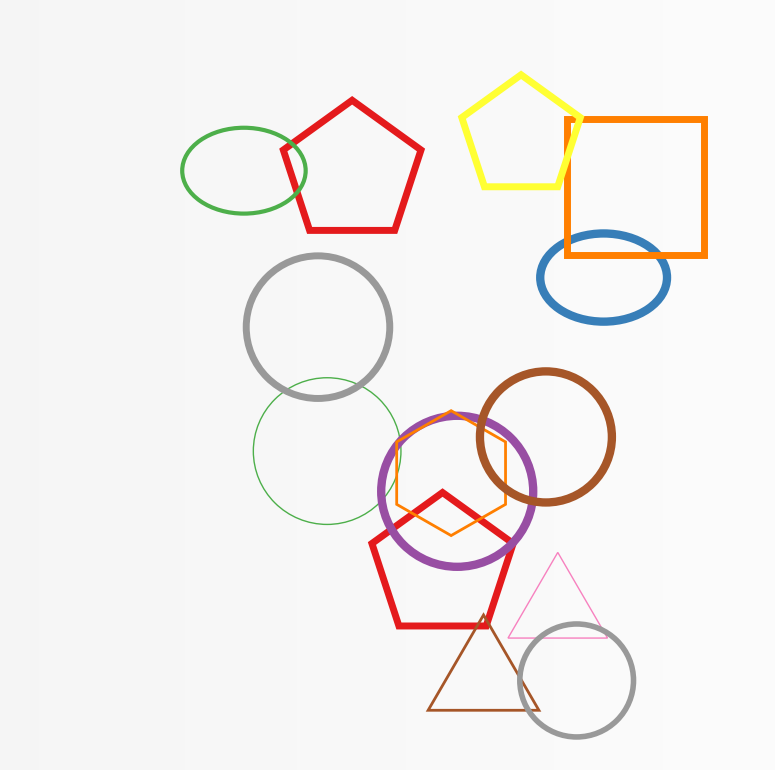[{"shape": "pentagon", "thickness": 2.5, "radius": 0.48, "center": [0.571, 0.265]}, {"shape": "pentagon", "thickness": 2.5, "radius": 0.47, "center": [0.454, 0.776]}, {"shape": "oval", "thickness": 3, "radius": 0.41, "center": [0.779, 0.64]}, {"shape": "circle", "thickness": 0.5, "radius": 0.48, "center": [0.422, 0.414]}, {"shape": "oval", "thickness": 1.5, "radius": 0.4, "center": [0.315, 0.778]}, {"shape": "circle", "thickness": 3, "radius": 0.49, "center": [0.59, 0.362]}, {"shape": "hexagon", "thickness": 1, "radius": 0.41, "center": [0.582, 0.386]}, {"shape": "square", "thickness": 2.5, "radius": 0.44, "center": [0.82, 0.757]}, {"shape": "pentagon", "thickness": 2.5, "radius": 0.4, "center": [0.672, 0.822]}, {"shape": "circle", "thickness": 3, "radius": 0.43, "center": [0.704, 0.433]}, {"shape": "triangle", "thickness": 1, "radius": 0.41, "center": [0.624, 0.119]}, {"shape": "triangle", "thickness": 0.5, "radius": 0.37, "center": [0.72, 0.208]}, {"shape": "circle", "thickness": 2.5, "radius": 0.46, "center": [0.41, 0.575]}, {"shape": "circle", "thickness": 2, "radius": 0.37, "center": [0.744, 0.116]}]